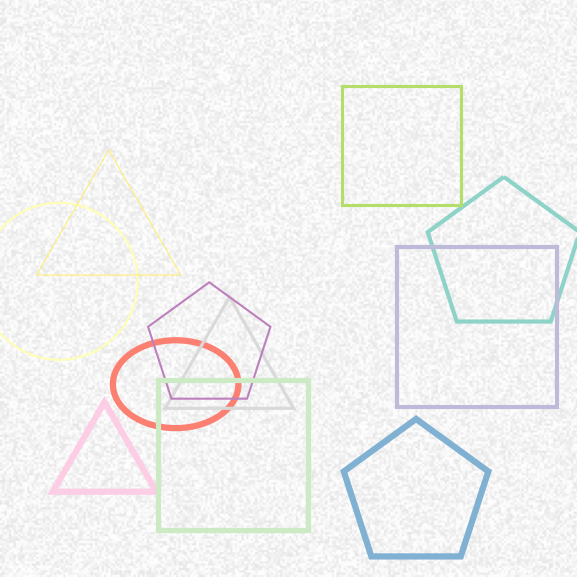[{"shape": "pentagon", "thickness": 2, "radius": 0.69, "center": [0.872, 0.554]}, {"shape": "circle", "thickness": 1, "radius": 0.68, "center": [0.103, 0.512]}, {"shape": "square", "thickness": 2, "radius": 0.69, "center": [0.827, 0.433]}, {"shape": "oval", "thickness": 3, "radius": 0.54, "center": [0.304, 0.334]}, {"shape": "pentagon", "thickness": 3, "radius": 0.66, "center": [0.72, 0.142]}, {"shape": "square", "thickness": 1.5, "radius": 0.52, "center": [0.695, 0.747]}, {"shape": "triangle", "thickness": 3, "radius": 0.52, "center": [0.181, 0.199]}, {"shape": "triangle", "thickness": 1.5, "radius": 0.64, "center": [0.397, 0.356]}, {"shape": "pentagon", "thickness": 1, "radius": 0.56, "center": [0.362, 0.399]}, {"shape": "square", "thickness": 2.5, "radius": 0.65, "center": [0.403, 0.211]}, {"shape": "triangle", "thickness": 0.5, "radius": 0.72, "center": [0.188, 0.595]}]